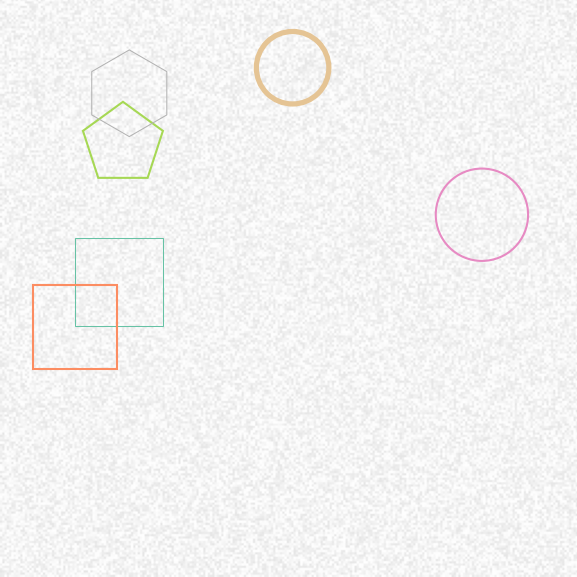[{"shape": "square", "thickness": 0.5, "radius": 0.38, "center": [0.206, 0.51]}, {"shape": "square", "thickness": 1, "radius": 0.36, "center": [0.131, 0.434]}, {"shape": "circle", "thickness": 1, "radius": 0.4, "center": [0.835, 0.627]}, {"shape": "pentagon", "thickness": 1, "radius": 0.36, "center": [0.213, 0.75]}, {"shape": "circle", "thickness": 2.5, "radius": 0.31, "center": [0.507, 0.882]}, {"shape": "hexagon", "thickness": 0.5, "radius": 0.38, "center": [0.224, 0.838]}]